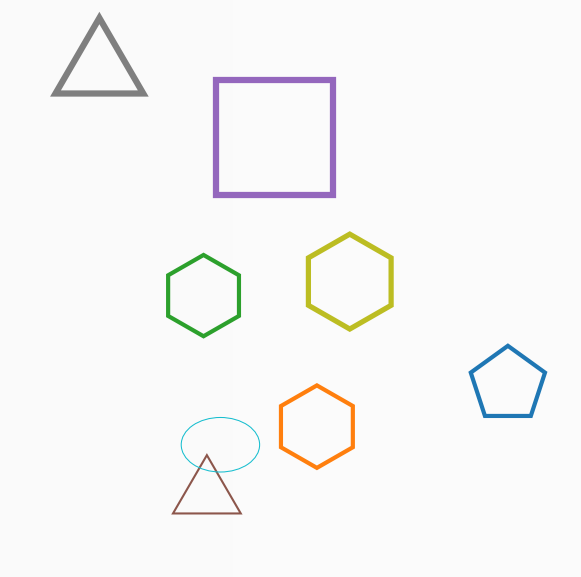[{"shape": "pentagon", "thickness": 2, "radius": 0.34, "center": [0.874, 0.333]}, {"shape": "hexagon", "thickness": 2, "radius": 0.36, "center": [0.545, 0.26]}, {"shape": "hexagon", "thickness": 2, "radius": 0.35, "center": [0.35, 0.487]}, {"shape": "square", "thickness": 3, "radius": 0.5, "center": [0.472, 0.761]}, {"shape": "triangle", "thickness": 1, "radius": 0.34, "center": [0.356, 0.144]}, {"shape": "triangle", "thickness": 3, "radius": 0.44, "center": [0.171, 0.881]}, {"shape": "hexagon", "thickness": 2.5, "radius": 0.41, "center": [0.602, 0.512]}, {"shape": "oval", "thickness": 0.5, "radius": 0.34, "center": [0.379, 0.229]}]